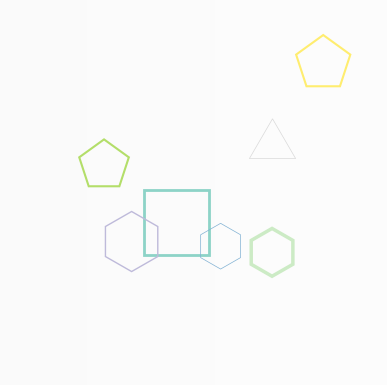[{"shape": "square", "thickness": 2, "radius": 0.42, "center": [0.456, 0.422]}, {"shape": "hexagon", "thickness": 1, "radius": 0.39, "center": [0.34, 0.373]}, {"shape": "hexagon", "thickness": 0.5, "radius": 0.3, "center": [0.569, 0.361]}, {"shape": "pentagon", "thickness": 1.5, "radius": 0.34, "center": [0.268, 0.571]}, {"shape": "triangle", "thickness": 0.5, "radius": 0.34, "center": [0.703, 0.623]}, {"shape": "hexagon", "thickness": 2.5, "radius": 0.31, "center": [0.702, 0.345]}, {"shape": "pentagon", "thickness": 1.5, "radius": 0.37, "center": [0.834, 0.835]}]